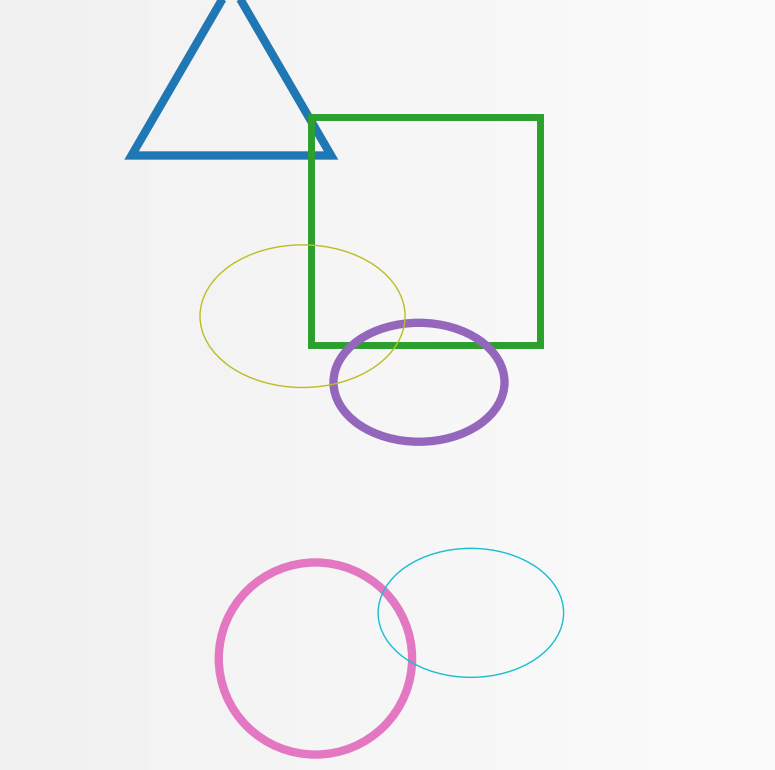[{"shape": "triangle", "thickness": 3, "radius": 0.74, "center": [0.298, 0.872]}, {"shape": "square", "thickness": 2.5, "radius": 0.74, "center": [0.549, 0.7]}, {"shape": "oval", "thickness": 3, "radius": 0.55, "center": [0.541, 0.504]}, {"shape": "circle", "thickness": 3, "radius": 0.62, "center": [0.407, 0.145]}, {"shape": "oval", "thickness": 0.5, "radius": 0.66, "center": [0.39, 0.589]}, {"shape": "oval", "thickness": 0.5, "radius": 0.6, "center": [0.608, 0.204]}]